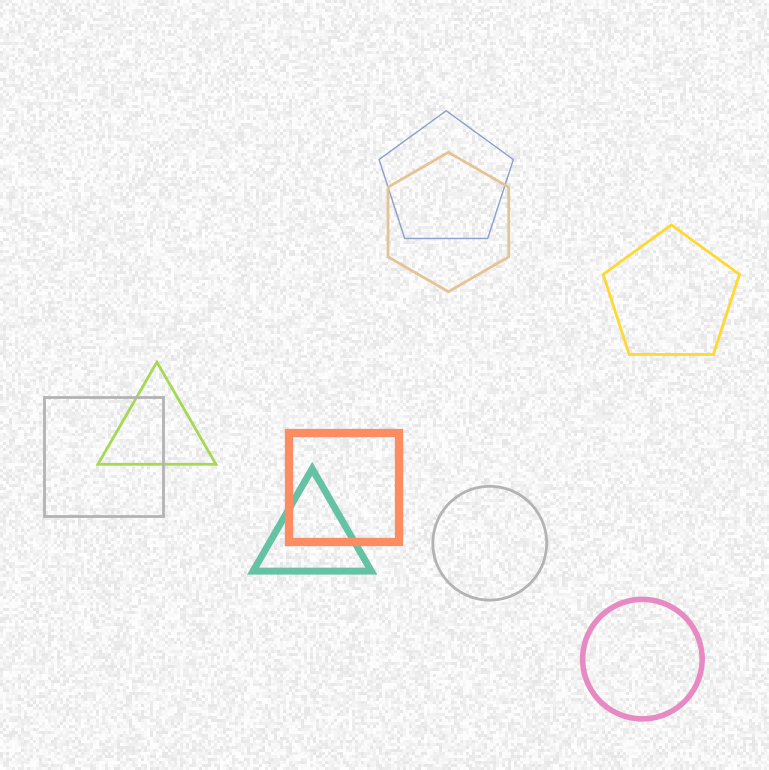[{"shape": "triangle", "thickness": 2.5, "radius": 0.44, "center": [0.405, 0.303]}, {"shape": "square", "thickness": 3, "radius": 0.36, "center": [0.447, 0.367]}, {"shape": "pentagon", "thickness": 0.5, "radius": 0.46, "center": [0.579, 0.764]}, {"shape": "circle", "thickness": 2, "radius": 0.39, "center": [0.834, 0.144]}, {"shape": "triangle", "thickness": 1, "radius": 0.44, "center": [0.204, 0.441]}, {"shape": "pentagon", "thickness": 1, "radius": 0.47, "center": [0.872, 0.615]}, {"shape": "hexagon", "thickness": 1, "radius": 0.45, "center": [0.582, 0.712]}, {"shape": "circle", "thickness": 1, "radius": 0.37, "center": [0.636, 0.295]}, {"shape": "square", "thickness": 1, "radius": 0.39, "center": [0.134, 0.407]}]